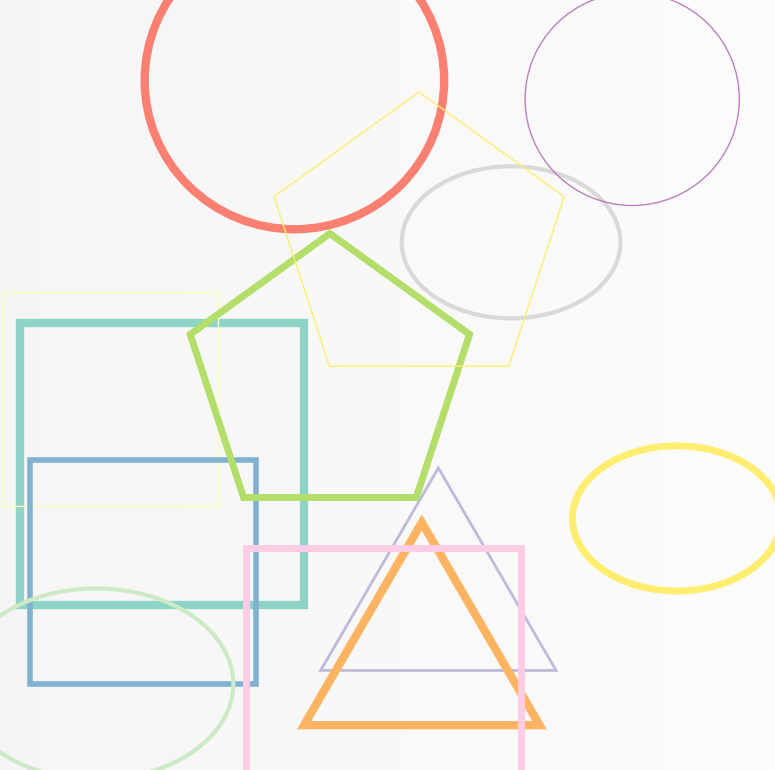[{"shape": "square", "thickness": 3, "radius": 0.92, "center": [0.209, 0.397]}, {"shape": "square", "thickness": 0.5, "radius": 0.69, "center": [0.143, 0.482]}, {"shape": "triangle", "thickness": 1, "radius": 0.88, "center": [0.566, 0.217]}, {"shape": "circle", "thickness": 3, "radius": 0.97, "center": [0.38, 0.896]}, {"shape": "square", "thickness": 2, "radius": 0.73, "center": [0.184, 0.257]}, {"shape": "triangle", "thickness": 3, "radius": 0.88, "center": [0.544, 0.146]}, {"shape": "pentagon", "thickness": 2.5, "radius": 0.95, "center": [0.426, 0.507]}, {"shape": "square", "thickness": 2.5, "radius": 0.88, "center": [0.495, 0.112]}, {"shape": "oval", "thickness": 1.5, "radius": 0.71, "center": [0.659, 0.685]}, {"shape": "circle", "thickness": 0.5, "radius": 0.69, "center": [0.816, 0.871]}, {"shape": "oval", "thickness": 1.5, "radius": 0.89, "center": [0.124, 0.112]}, {"shape": "oval", "thickness": 2.5, "radius": 0.67, "center": [0.873, 0.327]}, {"shape": "pentagon", "thickness": 0.5, "radius": 0.98, "center": [0.541, 0.684]}]